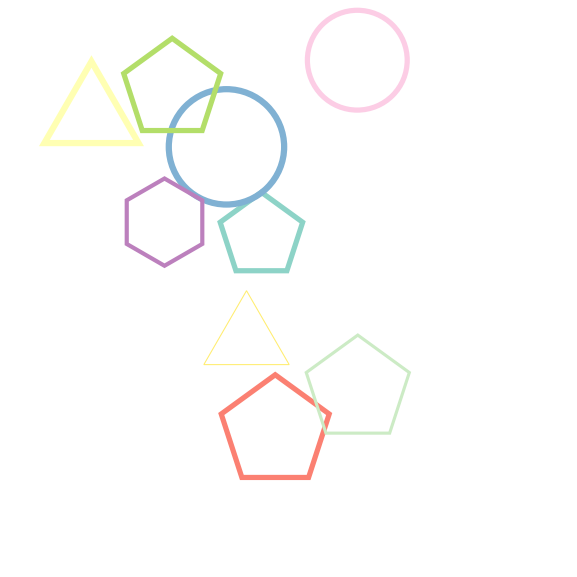[{"shape": "pentagon", "thickness": 2.5, "radius": 0.38, "center": [0.453, 0.591]}, {"shape": "triangle", "thickness": 3, "radius": 0.47, "center": [0.158, 0.798]}, {"shape": "pentagon", "thickness": 2.5, "radius": 0.49, "center": [0.477, 0.252]}, {"shape": "circle", "thickness": 3, "radius": 0.5, "center": [0.392, 0.745]}, {"shape": "pentagon", "thickness": 2.5, "radius": 0.44, "center": [0.298, 0.845]}, {"shape": "circle", "thickness": 2.5, "radius": 0.43, "center": [0.619, 0.895]}, {"shape": "hexagon", "thickness": 2, "radius": 0.38, "center": [0.285, 0.614]}, {"shape": "pentagon", "thickness": 1.5, "radius": 0.47, "center": [0.62, 0.325]}, {"shape": "triangle", "thickness": 0.5, "radius": 0.43, "center": [0.427, 0.41]}]